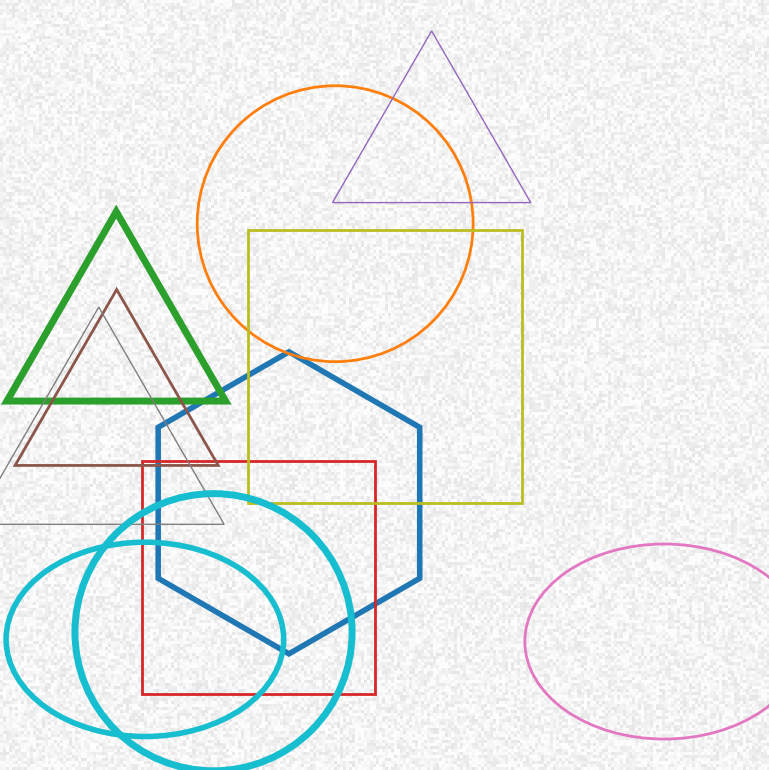[{"shape": "hexagon", "thickness": 2, "radius": 0.98, "center": [0.375, 0.347]}, {"shape": "circle", "thickness": 1, "radius": 0.9, "center": [0.435, 0.709]}, {"shape": "triangle", "thickness": 2.5, "radius": 0.82, "center": [0.151, 0.561]}, {"shape": "square", "thickness": 1, "radius": 0.76, "center": [0.335, 0.25]}, {"shape": "triangle", "thickness": 0.5, "radius": 0.74, "center": [0.561, 0.811]}, {"shape": "triangle", "thickness": 1, "radius": 0.76, "center": [0.152, 0.472]}, {"shape": "oval", "thickness": 1, "radius": 0.9, "center": [0.863, 0.167]}, {"shape": "triangle", "thickness": 0.5, "radius": 0.94, "center": [0.128, 0.413]}, {"shape": "square", "thickness": 1, "radius": 0.89, "center": [0.5, 0.524]}, {"shape": "circle", "thickness": 2.5, "radius": 0.9, "center": [0.277, 0.179]}, {"shape": "oval", "thickness": 2, "radius": 0.9, "center": [0.188, 0.17]}]